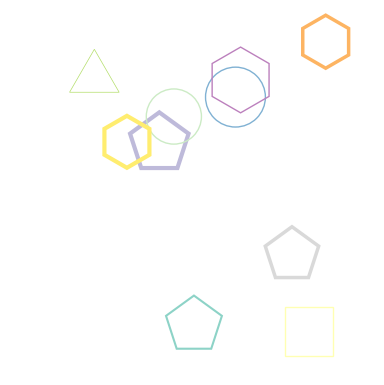[{"shape": "pentagon", "thickness": 1.5, "radius": 0.38, "center": [0.504, 0.156]}, {"shape": "square", "thickness": 1, "radius": 0.32, "center": [0.803, 0.139]}, {"shape": "pentagon", "thickness": 3, "radius": 0.4, "center": [0.414, 0.628]}, {"shape": "circle", "thickness": 1, "radius": 0.39, "center": [0.612, 0.748]}, {"shape": "hexagon", "thickness": 2.5, "radius": 0.34, "center": [0.846, 0.892]}, {"shape": "triangle", "thickness": 0.5, "radius": 0.37, "center": [0.245, 0.798]}, {"shape": "pentagon", "thickness": 2.5, "radius": 0.36, "center": [0.758, 0.338]}, {"shape": "hexagon", "thickness": 1, "radius": 0.43, "center": [0.625, 0.792]}, {"shape": "circle", "thickness": 1, "radius": 0.36, "center": [0.452, 0.697]}, {"shape": "hexagon", "thickness": 3, "radius": 0.34, "center": [0.33, 0.632]}]